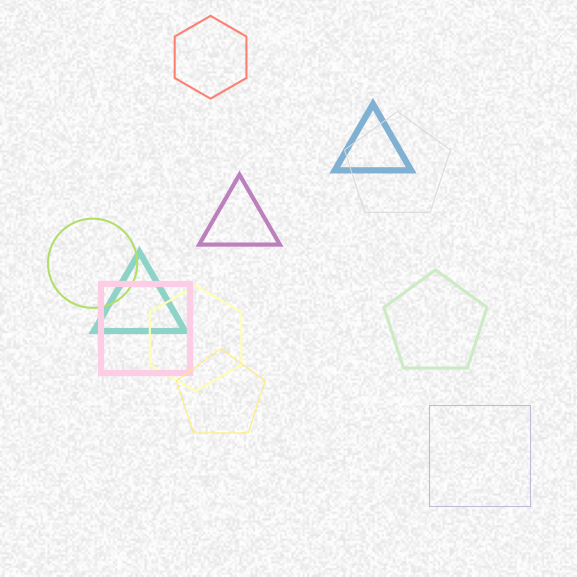[{"shape": "triangle", "thickness": 3, "radius": 0.46, "center": [0.241, 0.472]}, {"shape": "hexagon", "thickness": 1, "radius": 0.46, "center": [0.339, 0.413]}, {"shape": "square", "thickness": 0.5, "radius": 0.44, "center": [0.83, 0.21]}, {"shape": "hexagon", "thickness": 1, "radius": 0.36, "center": [0.365, 0.9]}, {"shape": "triangle", "thickness": 3, "radius": 0.38, "center": [0.646, 0.742]}, {"shape": "circle", "thickness": 1, "radius": 0.39, "center": [0.16, 0.543]}, {"shape": "square", "thickness": 3, "radius": 0.39, "center": [0.252, 0.43]}, {"shape": "pentagon", "thickness": 0.5, "radius": 0.48, "center": [0.688, 0.71]}, {"shape": "triangle", "thickness": 2, "radius": 0.4, "center": [0.415, 0.616]}, {"shape": "pentagon", "thickness": 1.5, "radius": 0.47, "center": [0.754, 0.438]}, {"shape": "pentagon", "thickness": 0.5, "radius": 0.4, "center": [0.382, 0.315]}]